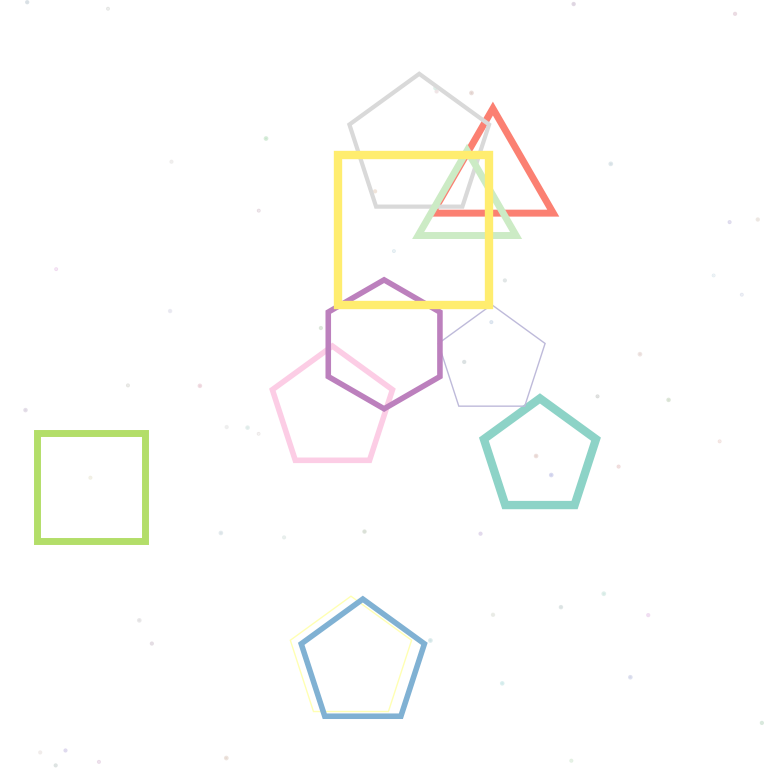[{"shape": "pentagon", "thickness": 3, "radius": 0.38, "center": [0.701, 0.406]}, {"shape": "pentagon", "thickness": 0.5, "radius": 0.41, "center": [0.456, 0.143]}, {"shape": "pentagon", "thickness": 0.5, "radius": 0.36, "center": [0.639, 0.531]}, {"shape": "triangle", "thickness": 2.5, "radius": 0.45, "center": [0.64, 0.768]}, {"shape": "pentagon", "thickness": 2, "radius": 0.42, "center": [0.471, 0.138]}, {"shape": "square", "thickness": 2.5, "radius": 0.35, "center": [0.118, 0.368]}, {"shape": "pentagon", "thickness": 2, "radius": 0.41, "center": [0.432, 0.469]}, {"shape": "pentagon", "thickness": 1.5, "radius": 0.48, "center": [0.544, 0.809]}, {"shape": "hexagon", "thickness": 2, "radius": 0.42, "center": [0.499, 0.553]}, {"shape": "triangle", "thickness": 2.5, "radius": 0.37, "center": [0.607, 0.731]}, {"shape": "square", "thickness": 3, "radius": 0.49, "center": [0.537, 0.701]}]